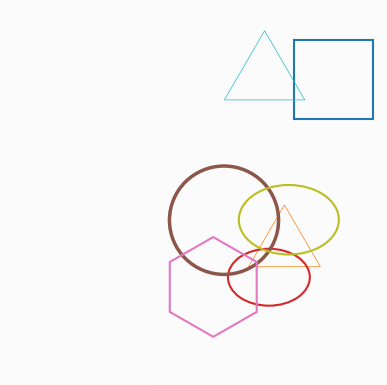[{"shape": "square", "thickness": 1.5, "radius": 0.51, "center": [0.86, 0.793]}, {"shape": "triangle", "thickness": 0.5, "radius": 0.53, "center": [0.734, 0.361]}, {"shape": "oval", "thickness": 1.5, "radius": 0.53, "center": [0.694, 0.28]}, {"shape": "circle", "thickness": 2.5, "radius": 0.7, "center": [0.578, 0.428]}, {"shape": "hexagon", "thickness": 1.5, "radius": 0.65, "center": [0.55, 0.255]}, {"shape": "oval", "thickness": 1.5, "radius": 0.65, "center": [0.745, 0.429]}, {"shape": "triangle", "thickness": 0.5, "radius": 0.6, "center": [0.683, 0.8]}]